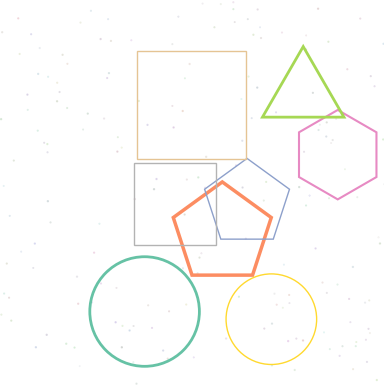[{"shape": "circle", "thickness": 2, "radius": 0.71, "center": [0.376, 0.191]}, {"shape": "pentagon", "thickness": 2.5, "radius": 0.67, "center": [0.577, 0.394]}, {"shape": "pentagon", "thickness": 1, "radius": 0.58, "center": [0.642, 0.473]}, {"shape": "hexagon", "thickness": 1.5, "radius": 0.58, "center": [0.877, 0.598]}, {"shape": "triangle", "thickness": 2, "radius": 0.61, "center": [0.788, 0.757]}, {"shape": "circle", "thickness": 1, "radius": 0.59, "center": [0.705, 0.171]}, {"shape": "square", "thickness": 1, "radius": 0.7, "center": [0.497, 0.728]}, {"shape": "square", "thickness": 1, "radius": 0.53, "center": [0.455, 0.47]}]